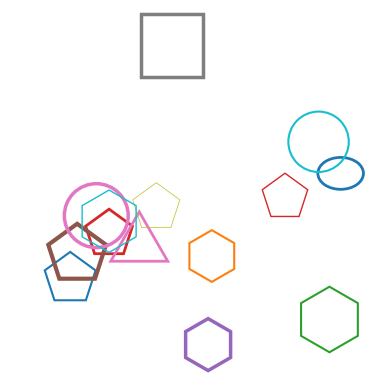[{"shape": "oval", "thickness": 2, "radius": 0.3, "center": [0.885, 0.55]}, {"shape": "pentagon", "thickness": 1.5, "radius": 0.35, "center": [0.182, 0.276]}, {"shape": "hexagon", "thickness": 1.5, "radius": 0.34, "center": [0.55, 0.335]}, {"shape": "hexagon", "thickness": 1.5, "radius": 0.43, "center": [0.856, 0.17]}, {"shape": "pentagon", "thickness": 1, "radius": 0.31, "center": [0.74, 0.488]}, {"shape": "pentagon", "thickness": 2, "radius": 0.32, "center": [0.283, 0.393]}, {"shape": "hexagon", "thickness": 2.5, "radius": 0.34, "center": [0.541, 0.105]}, {"shape": "pentagon", "thickness": 3, "radius": 0.39, "center": [0.2, 0.34]}, {"shape": "circle", "thickness": 2.5, "radius": 0.41, "center": [0.25, 0.44]}, {"shape": "triangle", "thickness": 2, "radius": 0.43, "center": [0.362, 0.364]}, {"shape": "square", "thickness": 2.5, "radius": 0.41, "center": [0.446, 0.882]}, {"shape": "pentagon", "thickness": 0.5, "radius": 0.32, "center": [0.406, 0.461]}, {"shape": "circle", "thickness": 1.5, "radius": 0.39, "center": [0.827, 0.632]}, {"shape": "hexagon", "thickness": 1, "radius": 0.4, "center": [0.283, 0.425]}]